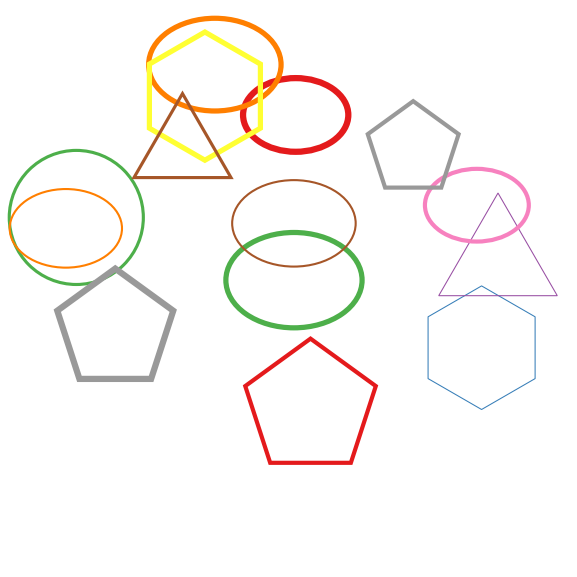[{"shape": "pentagon", "thickness": 2, "radius": 0.59, "center": [0.538, 0.294]}, {"shape": "oval", "thickness": 3, "radius": 0.46, "center": [0.512, 0.8]}, {"shape": "hexagon", "thickness": 0.5, "radius": 0.54, "center": [0.834, 0.397]}, {"shape": "oval", "thickness": 2.5, "radius": 0.59, "center": [0.509, 0.514]}, {"shape": "circle", "thickness": 1.5, "radius": 0.58, "center": [0.132, 0.623]}, {"shape": "triangle", "thickness": 0.5, "radius": 0.59, "center": [0.862, 0.546]}, {"shape": "oval", "thickness": 2.5, "radius": 0.57, "center": [0.372, 0.887]}, {"shape": "oval", "thickness": 1, "radius": 0.49, "center": [0.114, 0.604]}, {"shape": "hexagon", "thickness": 2.5, "radius": 0.55, "center": [0.355, 0.833]}, {"shape": "triangle", "thickness": 1.5, "radius": 0.48, "center": [0.316, 0.74]}, {"shape": "oval", "thickness": 1, "radius": 0.53, "center": [0.509, 0.612]}, {"shape": "oval", "thickness": 2, "radius": 0.45, "center": [0.826, 0.644]}, {"shape": "pentagon", "thickness": 2, "radius": 0.41, "center": [0.715, 0.741]}, {"shape": "pentagon", "thickness": 3, "radius": 0.53, "center": [0.2, 0.428]}]